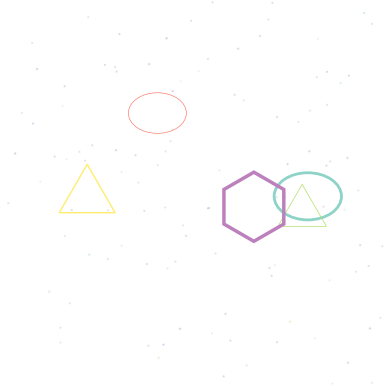[{"shape": "oval", "thickness": 2, "radius": 0.44, "center": [0.799, 0.49]}, {"shape": "oval", "thickness": 0.5, "radius": 0.38, "center": [0.409, 0.706]}, {"shape": "triangle", "thickness": 0.5, "radius": 0.36, "center": [0.785, 0.448]}, {"shape": "hexagon", "thickness": 2.5, "radius": 0.45, "center": [0.659, 0.463]}, {"shape": "triangle", "thickness": 1, "radius": 0.42, "center": [0.226, 0.489]}]